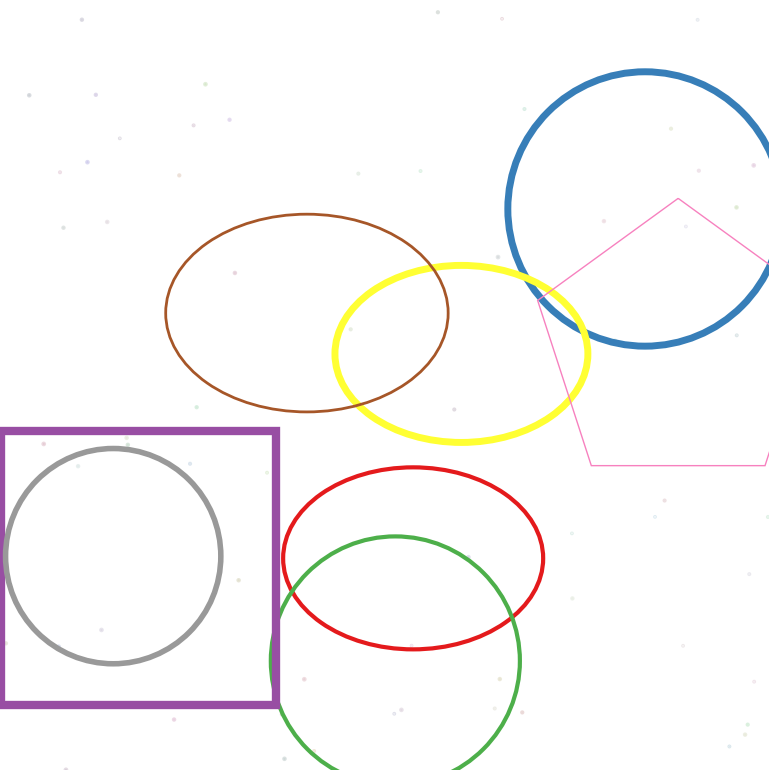[{"shape": "oval", "thickness": 1.5, "radius": 0.84, "center": [0.537, 0.275]}, {"shape": "circle", "thickness": 2.5, "radius": 0.89, "center": [0.838, 0.729]}, {"shape": "circle", "thickness": 1.5, "radius": 0.81, "center": [0.513, 0.142]}, {"shape": "square", "thickness": 3, "radius": 0.89, "center": [0.18, 0.262]}, {"shape": "oval", "thickness": 2.5, "radius": 0.82, "center": [0.599, 0.54]}, {"shape": "oval", "thickness": 1, "radius": 0.92, "center": [0.399, 0.593]}, {"shape": "pentagon", "thickness": 0.5, "radius": 0.96, "center": [0.881, 0.55]}, {"shape": "circle", "thickness": 2, "radius": 0.7, "center": [0.147, 0.278]}]